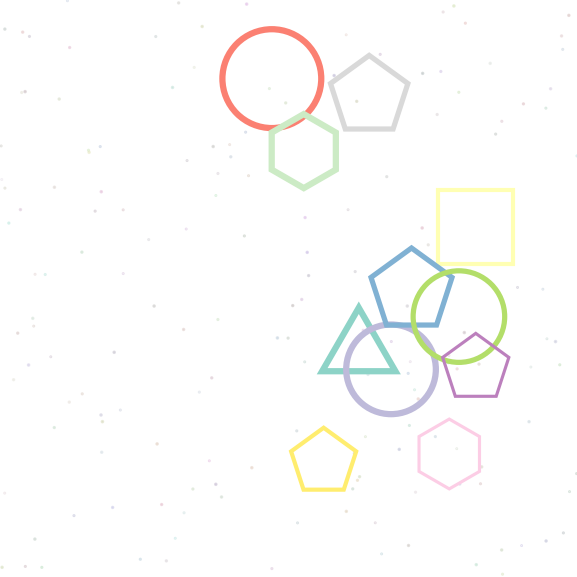[{"shape": "triangle", "thickness": 3, "radius": 0.37, "center": [0.621, 0.393]}, {"shape": "square", "thickness": 2, "radius": 0.32, "center": [0.823, 0.606]}, {"shape": "circle", "thickness": 3, "radius": 0.39, "center": [0.677, 0.36]}, {"shape": "circle", "thickness": 3, "radius": 0.43, "center": [0.471, 0.863]}, {"shape": "pentagon", "thickness": 2.5, "radius": 0.37, "center": [0.713, 0.496]}, {"shape": "circle", "thickness": 2.5, "radius": 0.4, "center": [0.795, 0.451]}, {"shape": "hexagon", "thickness": 1.5, "radius": 0.3, "center": [0.778, 0.213]}, {"shape": "pentagon", "thickness": 2.5, "radius": 0.35, "center": [0.639, 0.833]}, {"shape": "pentagon", "thickness": 1.5, "radius": 0.3, "center": [0.824, 0.362]}, {"shape": "hexagon", "thickness": 3, "radius": 0.32, "center": [0.526, 0.737]}, {"shape": "pentagon", "thickness": 2, "radius": 0.3, "center": [0.56, 0.199]}]